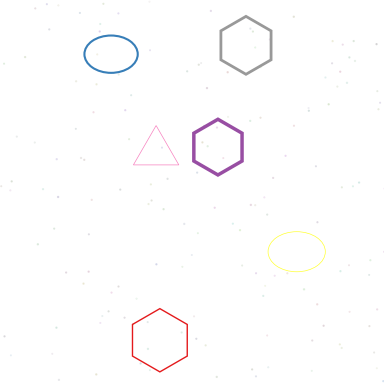[{"shape": "hexagon", "thickness": 1, "radius": 0.41, "center": [0.415, 0.116]}, {"shape": "oval", "thickness": 1.5, "radius": 0.35, "center": [0.289, 0.859]}, {"shape": "hexagon", "thickness": 2.5, "radius": 0.36, "center": [0.566, 0.618]}, {"shape": "oval", "thickness": 0.5, "radius": 0.37, "center": [0.771, 0.346]}, {"shape": "triangle", "thickness": 0.5, "radius": 0.34, "center": [0.405, 0.606]}, {"shape": "hexagon", "thickness": 2, "radius": 0.38, "center": [0.639, 0.882]}]